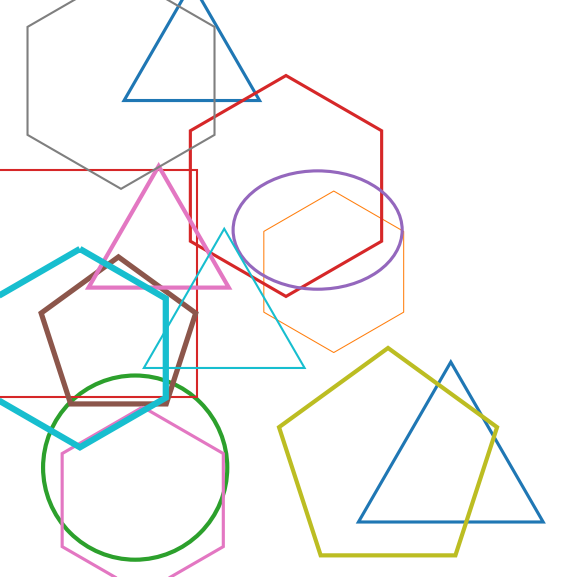[{"shape": "triangle", "thickness": 1.5, "radius": 0.92, "center": [0.781, 0.188]}, {"shape": "triangle", "thickness": 1.5, "radius": 0.68, "center": [0.332, 0.893]}, {"shape": "hexagon", "thickness": 0.5, "radius": 0.7, "center": [0.578, 0.528]}, {"shape": "circle", "thickness": 2, "radius": 0.8, "center": [0.234, 0.189]}, {"shape": "hexagon", "thickness": 1.5, "radius": 0.96, "center": [0.495, 0.677]}, {"shape": "square", "thickness": 1, "radius": 0.98, "center": [0.144, 0.509]}, {"shape": "oval", "thickness": 1.5, "radius": 0.73, "center": [0.55, 0.601]}, {"shape": "pentagon", "thickness": 2.5, "radius": 0.7, "center": [0.205, 0.414]}, {"shape": "hexagon", "thickness": 1.5, "radius": 0.81, "center": [0.247, 0.133]}, {"shape": "triangle", "thickness": 2, "radius": 0.7, "center": [0.275, 0.571]}, {"shape": "hexagon", "thickness": 1, "radius": 0.93, "center": [0.21, 0.859]}, {"shape": "pentagon", "thickness": 2, "radius": 0.99, "center": [0.672, 0.198]}, {"shape": "triangle", "thickness": 1, "radius": 0.8, "center": [0.388, 0.442]}, {"shape": "hexagon", "thickness": 3, "radius": 0.86, "center": [0.138, 0.396]}]